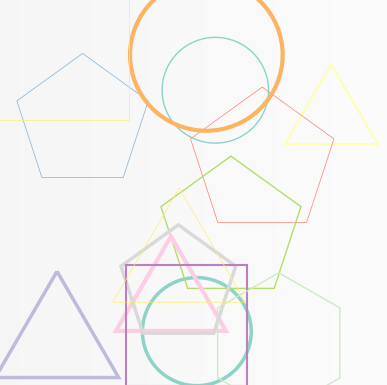[{"shape": "circle", "thickness": 2.5, "radius": 0.7, "center": [0.508, 0.139]}, {"shape": "circle", "thickness": 1, "radius": 0.69, "center": [0.556, 0.766]}, {"shape": "triangle", "thickness": 1.5, "radius": 0.69, "center": [0.855, 0.695]}, {"shape": "triangle", "thickness": 2.5, "radius": 0.92, "center": [0.147, 0.111]}, {"shape": "pentagon", "thickness": 0.5, "radius": 0.97, "center": [0.677, 0.579]}, {"shape": "pentagon", "thickness": 0.5, "radius": 0.89, "center": [0.213, 0.683]}, {"shape": "circle", "thickness": 3, "radius": 0.98, "center": [0.533, 0.857]}, {"shape": "pentagon", "thickness": 1, "radius": 0.95, "center": [0.596, 0.405]}, {"shape": "triangle", "thickness": 3, "radius": 0.82, "center": [0.441, 0.222]}, {"shape": "pentagon", "thickness": 2.5, "radius": 0.78, "center": [0.46, 0.26]}, {"shape": "square", "thickness": 1.5, "radius": 0.78, "center": [0.482, 0.155]}, {"shape": "hexagon", "thickness": 1, "radius": 0.91, "center": [0.719, 0.109]}, {"shape": "triangle", "thickness": 0.5, "radius": 0.99, "center": [0.462, 0.314]}, {"shape": "square", "thickness": 0.5, "radius": 0.94, "center": [0.144, 0.876]}]